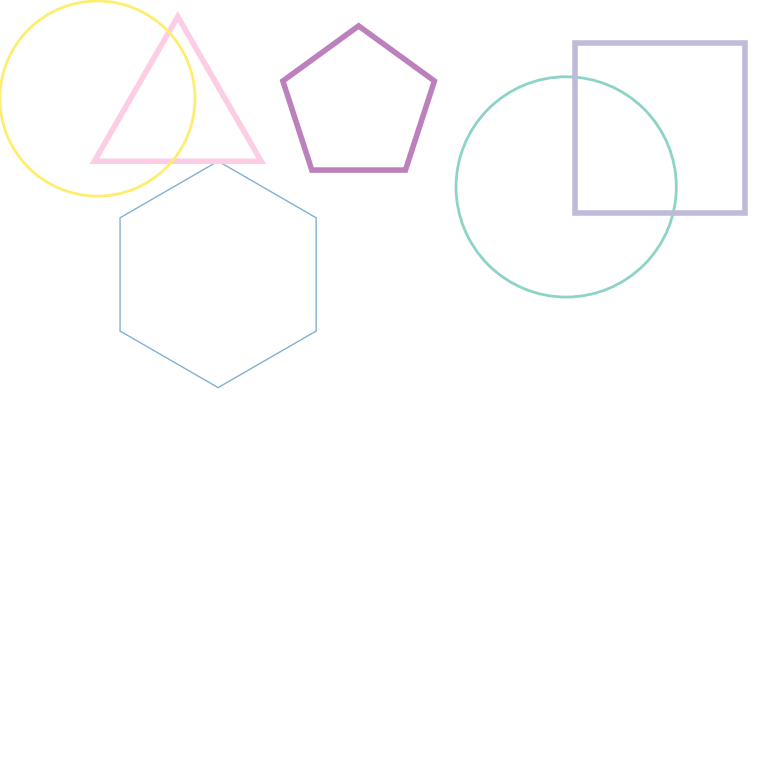[{"shape": "circle", "thickness": 1, "radius": 0.72, "center": [0.735, 0.757]}, {"shape": "square", "thickness": 2, "radius": 0.55, "center": [0.857, 0.834]}, {"shape": "hexagon", "thickness": 0.5, "radius": 0.74, "center": [0.283, 0.644]}, {"shape": "triangle", "thickness": 2, "radius": 0.63, "center": [0.231, 0.853]}, {"shape": "pentagon", "thickness": 2, "radius": 0.52, "center": [0.466, 0.863]}, {"shape": "circle", "thickness": 1, "radius": 0.63, "center": [0.127, 0.872]}]